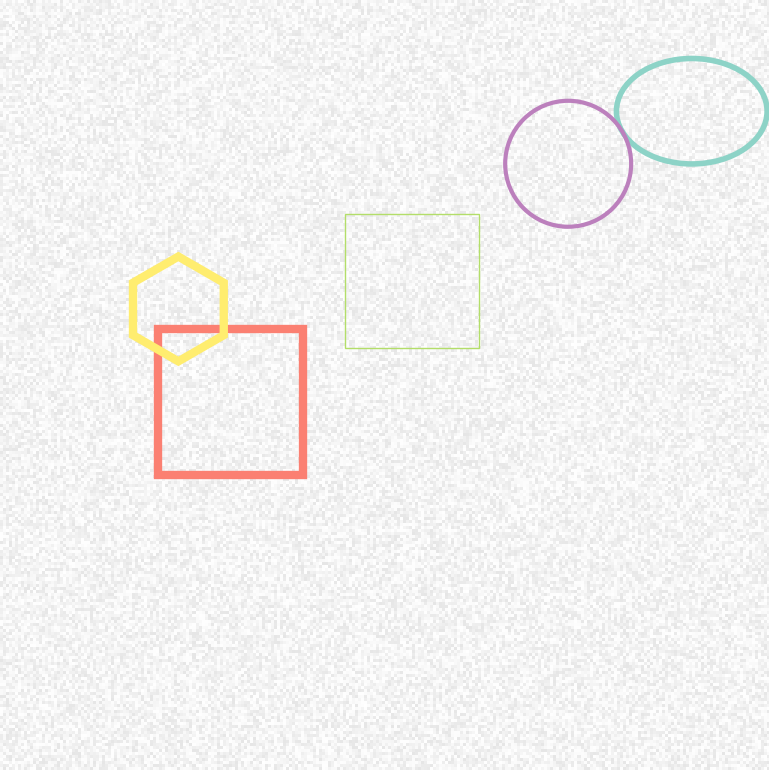[{"shape": "oval", "thickness": 2, "radius": 0.49, "center": [0.898, 0.856]}, {"shape": "square", "thickness": 3, "radius": 0.47, "center": [0.299, 0.478]}, {"shape": "square", "thickness": 0.5, "radius": 0.43, "center": [0.535, 0.636]}, {"shape": "circle", "thickness": 1.5, "radius": 0.41, "center": [0.738, 0.787]}, {"shape": "hexagon", "thickness": 3, "radius": 0.34, "center": [0.232, 0.599]}]